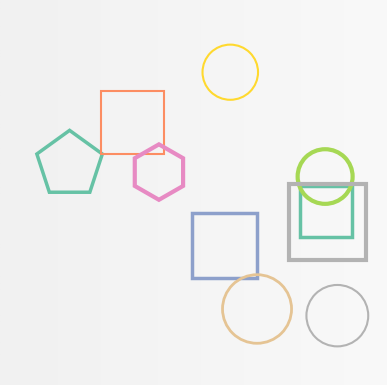[{"shape": "pentagon", "thickness": 2.5, "radius": 0.44, "center": [0.18, 0.573]}, {"shape": "square", "thickness": 2.5, "radius": 0.33, "center": [0.84, 0.451]}, {"shape": "square", "thickness": 1.5, "radius": 0.41, "center": [0.342, 0.681]}, {"shape": "square", "thickness": 2.5, "radius": 0.42, "center": [0.579, 0.362]}, {"shape": "hexagon", "thickness": 3, "radius": 0.36, "center": [0.41, 0.553]}, {"shape": "circle", "thickness": 3, "radius": 0.35, "center": [0.839, 0.541]}, {"shape": "circle", "thickness": 1.5, "radius": 0.36, "center": [0.594, 0.812]}, {"shape": "circle", "thickness": 2, "radius": 0.45, "center": [0.663, 0.197]}, {"shape": "circle", "thickness": 1.5, "radius": 0.4, "center": [0.871, 0.18]}, {"shape": "square", "thickness": 3, "radius": 0.49, "center": [0.845, 0.423]}]